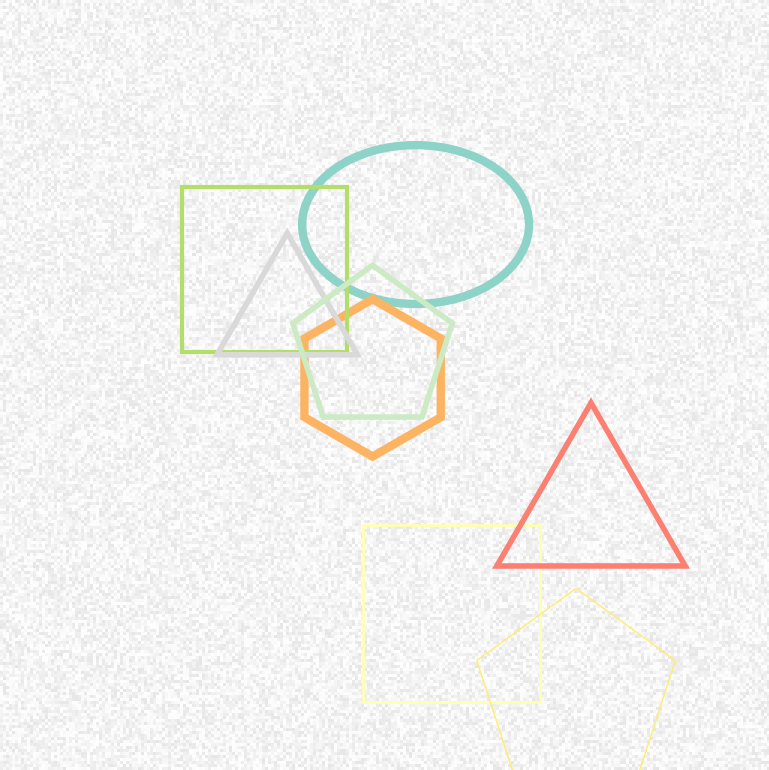[{"shape": "oval", "thickness": 3, "radius": 0.74, "center": [0.54, 0.708]}, {"shape": "square", "thickness": 1, "radius": 0.57, "center": [0.586, 0.203]}, {"shape": "triangle", "thickness": 2, "radius": 0.71, "center": [0.768, 0.336]}, {"shape": "hexagon", "thickness": 3, "radius": 0.51, "center": [0.484, 0.509]}, {"shape": "square", "thickness": 1.5, "radius": 0.54, "center": [0.344, 0.65]}, {"shape": "triangle", "thickness": 2, "radius": 0.53, "center": [0.373, 0.592]}, {"shape": "pentagon", "thickness": 2, "radius": 0.54, "center": [0.484, 0.547]}, {"shape": "pentagon", "thickness": 0.5, "radius": 0.68, "center": [0.748, 0.1]}]